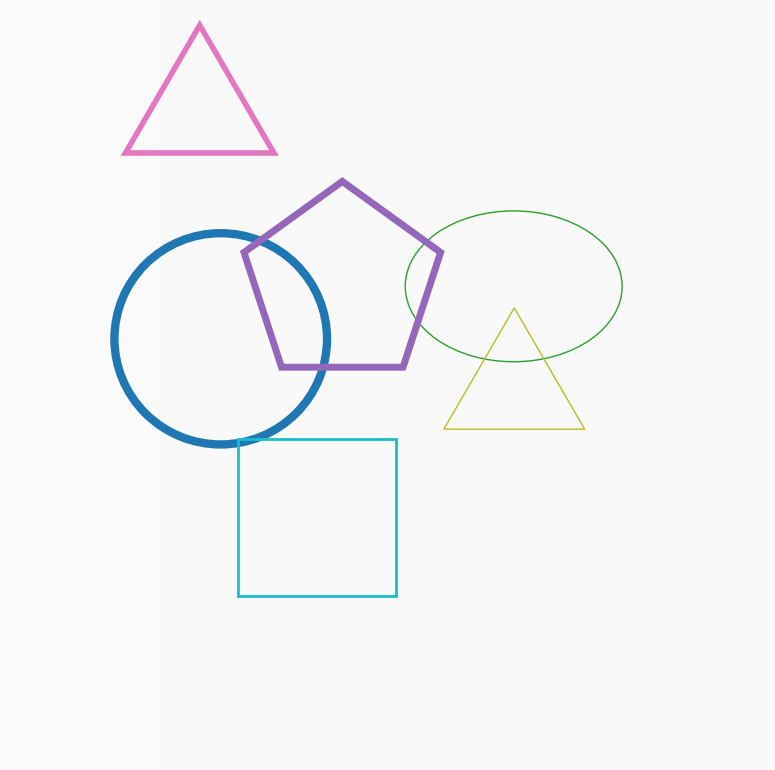[{"shape": "circle", "thickness": 3, "radius": 0.69, "center": [0.285, 0.56]}, {"shape": "oval", "thickness": 0.5, "radius": 0.7, "center": [0.663, 0.628]}, {"shape": "pentagon", "thickness": 2.5, "radius": 0.67, "center": [0.442, 0.631]}, {"shape": "triangle", "thickness": 2, "radius": 0.55, "center": [0.258, 0.857]}, {"shape": "triangle", "thickness": 0.5, "radius": 0.52, "center": [0.664, 0.495]}, {"shape": "square", "thickness": 1, "radius": 0.51, "center": [0.409, 0.328]}]